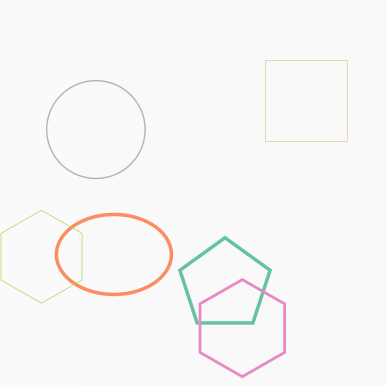[{"shape": "pentagon", "thickness": 2.5, "radius": 0.61, "center": [0.581, 0.26]}, {"shape": "oval", "thickness": 2.5, "radius": 0.74, "center": [0.294, 0.339]}, {"shape": "hexagon", "thickness": 2, "radius": 0.63, "center": [0.625, 0.148]}, {"shape": "hexagon", "thickness": 0.5, "radius": 0.6, "center": [0.107, 0.333]}, {"shape": "square", "thickness": 0.5, "radius": 0.53, "center": [0.79, 0.739]}, {"shape": "circle", "thickness": 1, "radius": 0.64, "center": [0.248, 0.663]}]